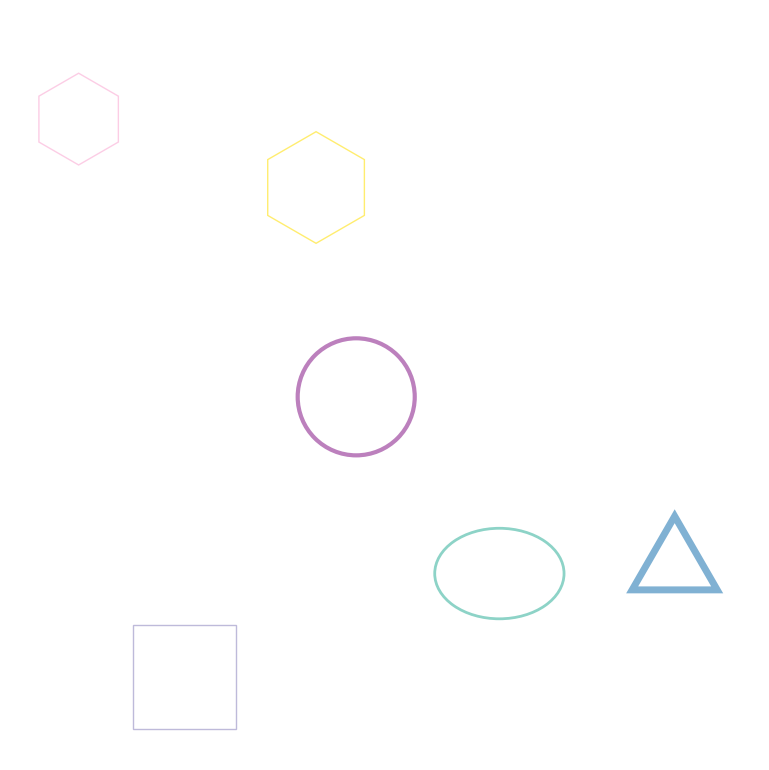[{"shape": "oval", "thickness": 1, "radius": 0.42, "center": [0.649, 0.255]}, {"shape": "square", "thickness": 0.5, "radius": 0.34, "center": [0.24, 0.121]}, {"shape": "triangle", "thickness": 2.5, "radius": 0.32, "center": [0.876, 0.266]}, {"shape": "hexagon", "thickness": 0.5, "radius": 0.3, "center": [0.102, 0.845]}, {"shape": "circle", "thickness": 1.5, "radius": 0.38, "center": [0.463, 0.485]}, {"shape": "hexagon", "thickness": 0.5, "radius": 0.36, "center": [0.41, 0.756]}]